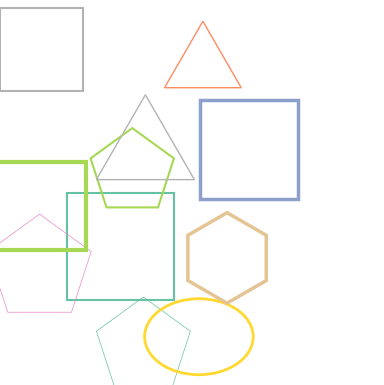[{"shape": "pentagon", "thickness": 0.5, "radius": 0.64, "center": [0.372, 0.1]}, {"shape": "square", "thickness": 1.5, "radius": 0.69, "center": [0.313, 0.361]}, {"shape": "triangle", "thickness": 1, "radius": 0.58, "center": [0.527, 0.83]}, {"shape": "square", "thickness": 2.5, "radius": 0.64, "center": [0.647, 0.612]}, {"shape": "pentagon", "thickness": 0.5, "radius": 0.7, "center": [0.103, 0.303]}, {"shape": "pentagon", "thickness": 1.5, "radius": 0.57, "center": [0.344, 0.553]}, {"shape": "square", "thickness": 3, "radius": 0.57, "center": [0.109, 0.465]}, {"shape": "oval", "thickness": 2, "radius": 0.71, "center": [0.517, 0.125]}, {"shape": "hexagon", "thickness": 2.5, "radius": 0.59, "center": [0.59, 0.33]}, {"shape": "triangle", "thickness": 1, "radius": 0.73, "center": [0.378, 0.607]}, {"shape": "square", "thickness": 1.5, "radius": 0.54, "center": [0.108, 0.872]}]